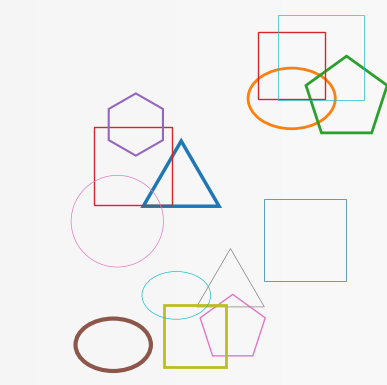[{"shape": "square", "thickness": 0.5, "radius": 0.53, "center": [0.788, 0.376]}, {"shape": "triangle", "thickness": 2.5, "radius": 0.56, "center": [0.468, 0.521]}, {"shape": "oval", "thickness": 2, "radius": 0.56, "center": [0.753, 0.744]}, {"shape": "pentagon", "thickness": 2, "radius": 0.55, "center": [0.894, 0.744]}, {"shape": "square", "thickness": 1, "radius": 0.51, "center": [0.343, 0.568]}, {"shape": "square", "thickness": 1, "radius": 0.43, "center": [0.752, 0.829]}, {"shape": "hexagon", "thickness": 1.5, "radius": 0.4, "center": [0.351, 0.676]}, {"shape": "oval", "thickness": 3, "radius": 0.49, "center": [0.292, 0.104]}, {"shape": "pentagon", "thickness": 1, "radius": 0.44, "center": [0.6, 0.147]}, {"shape": "circle", "thickness": 0.5, "radius": 0.6, "center": [0.303, 0.425]}, {"shape": "triangle", "thickness": 0.5, "radius": 0.5, "center": [0.595, 0.253]}, {"shape": "square", "thickness": 2, "radius": 0.4, "center": [0.502, 0.127]}, {"shape": "square", "thickness": 0.5, "radius": 0.56, "center": [0.828, 0.85]}, {"shape": "oval", "thickness": 0.5, "radius": 0.44, "center": [0.455, 0.233]}]